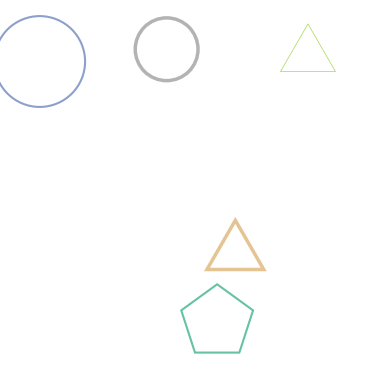[{"shape": "pentagon", "thickness": 1.5, "radius": 0.49, "center": [0.564, 0.164]}, {"shape": "circle", "thickness": 1.5, "radius": 0.59, "center": [0.103, 0.84]}, {"shape": "triangle", "thickness": 0.5, "radius": 0.41, "center": [0.8, 0.855]}, {"shape": "triangle", "thickness": 2.5, "radius": 0.43, "center": [0.611, 0.343]}, {"shape": "circle", "thickness": 2.5, "radius": 0.41, "center": [0.433, 0.872]}]